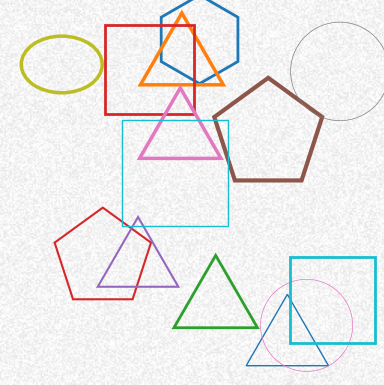[{"shape": "triangle", "thickness": 1, "radius": 0.62, "center": [0.746, 0.112]}, {"shape": "hexagon", "thickness": 2, "radius": 0.58, "center": [0.518, 0.898]}, {"shape": "triangle", "thickness": 2.5, "radius": 0.62, "center": [0.472, 0.842]}, {"shape": "triangle", "thickness": 2, "radius": 0.63, "center": [0.56, 0.211]}, {"shape": "pentagon", "thickness": 1.5, "radius": 0.66, "center": [0.267, 0.329]}, {"shape": "square", "thickness": 2, "radius": 0.58, "center": [0.389, 0.819]}, {"shape": "triangle", "thickness": 1.5, "radius": 0.6, "center": [0.359, 0.316]}, {"shape": "pentagon", "thickness": 3, "radius": 0.74, "center": [0.697, 0.651]}, {"shape": "circle", "thickness": 0.5, "radius": 0.6, "center": [0.796, 0.155]}, {"shape": "triangle", "thickness": 2.5, "radius": 0.61, "center": [0.468, 0.65]}, {"shape": "circle", "thickness": 0.5, "radius": 0.64, "center": [0.883, 0.814]}, {"shape": "oval", "thickness": 2.5, "radius": 0.53, "center": [0.16, 0.833]}, {"shape": "square", "thickness": 1, "radius": 0.68, "center": [0.454, 0.55]}, {"shape": "square", "thickness": 2, "radius": 0.55, "center": [0.864, 0.221]}]